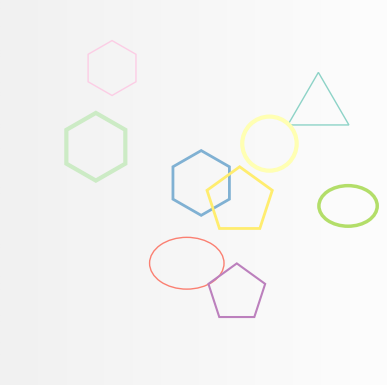[{"shape": "triangle", "thickness": 1, "radius": 0.46, "center": [0.822, 0.721]}, {"shape": "circle", "thickness": 3, "radius": 0.35, "center": [0.695, 0.627]}, {"shape": "oval", "thickness": 1, "radius": 0.48, "center": [0.482, 0.316]}, {"shape": "hexagon", "thickness": 2, "radius": 0.42, "center": [0.519, 0.525]}, {"shape": "oval", "thickness": 2.5, "radius": 0.38, "center": [0.898, 0.465]}, {"shape": "hexagon", "thickness": 1, "radius": 0.36, "center": [0.289, 0.823]}, {"shape": "pentagon", "thickness": 1.5, "radius": 0.38, "center": [0.611, 0.239]}, {"shape": "hexagon", "thickness": 3, "radius": 0.44, "center": [0.247, 0.619]}, {"shape": "pentagon", "thickness": 2, "radius": 0.44, "center": [0.618, 0.478]}]